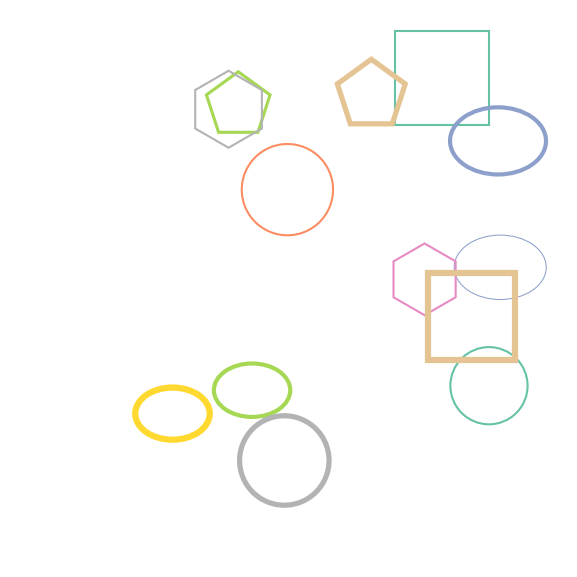[{"shape": "circle", "thickness": 1, "radius": 0.33, "center": [0.847, 0.331]}, {"shape": "square", "thickness": 1, "radius": 0.41, "center": [0.765, 0.864]}, {"shape": "circle", "thickness": 1, "radius": 0.4, "center": [0.498, 0.671]}, {"shape": "oval", "thickness": 0.5, "radius": 0.4, "center": [0.866, 0.536]}, {"shape": "oval", "thickness": 2, "radius": 0.42, "center": [0.862, 0.755]}, {"shape": "hexagon", "thickness": 1, "radius": 0.31, "center": [0.735, 0.515]}, {"shape": "oval", "thickness": 2, "radius": 0.33, "center": [0.437, 0.323]}, {"shape": "pentagon", "thickness": 1.5, "radius": 0.29, "center": [0.413, 0.817]}, {"shape": "oval", "thickness": 3, "radius": 0.32, "center": [0.299, 0.283]}, {"shape": "pentagon", "thickness": 2.5, "radius": 0.31, "center": [0.643, 0.835]}, {"shape": "square", "thickness": 3, "radius": 0.38, "center": [0.816, 0.451]}, {"shape": "hexagon", "thickness": 1, "radius": 0.33, "center": [0.396, 0.81]}, {"shape": "circle", "thickness": 2.5, "radius": 0.39, "center": [0.492, 0.202]}]